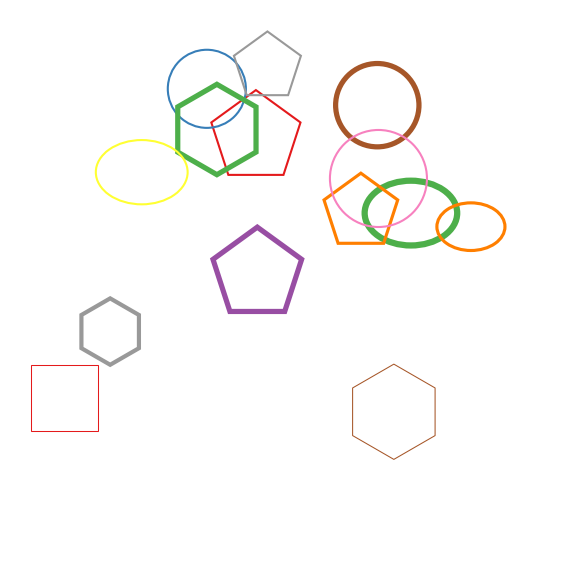[{"shape": "pentagon", "thickness": 1, "radius": 0.41, "center": [0.443, 0.762]}, {"shape": "square", "thickness": 0.5, "radius": 0.29, "center": [0.112, 0.31]}, {"shape": "circle", "thickness": 1, "radius": 0.34, "center": [0.358, 0.845]}, {"shape": "hexagon", "thickness": 2.5, "radius": 0.39, "center": [0.376, 0.775]}, {"shape": "oval", "thickness": 3, "radius": 0.4, "center": [0.712, 0.63]}, {"shape": "pentagon", "thickness": 2.5, "radius": 0.4, "center": [0.446, 0.525]}, {"shape": "pentagon", "thickness": 1.5, "radius": 0.34, "center": [0.625, 0.632]}, {"shape": "oval", "thickness": 1.5, "radius": 0.29, "center": [0.815, 0.607]}, {"shape": "oval", "thickness": 1, "radius": 0.4, "center": [0.245, 0.701]}, {"shape": "circle", "thickness": 2.5, "radius": 0.36, "center": [0.653, 0.817]}, {"shape": "hexagon", "thickness": 0.5, "radius": 0.41, "center": [0.682, 0.286]}, {"shape": "circle", "thickness": 1, "radius": 0.42, "center": [0.655, 0.69]}, {"shape": "pentagon", "thickness": 1, "radius": 0.3, "center": [0.463, 0.884]}, {"shape": "hexagon", "thickness": 2, "radius": 0.29, "center": [0.191, 0.425]}]